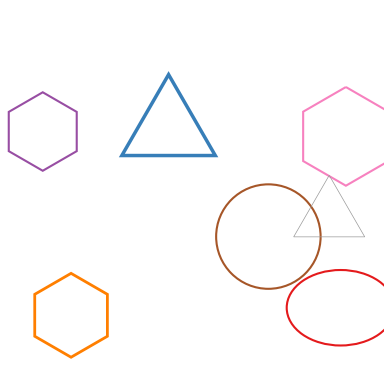[{"shape": "oval", "thickness": 1.5, "radius": 0.7, "center": [0.885, 0.201]}, {"shape": "triangle", "thickness": 2.5, "radius": 0.7, "center": [0.438, 0.666]}, {"shape": "hexagon", "thickness": 1.5, "radius": 0.51, "center": [0.111, 0.658]}, {"shape": "hexagon", "thickness": 2, "radius": 0.54, "center": [0.185, 0.181]}, {"shape": "circle", "thickness": 1.5, "radius": 0.68, "center": [0.697, 0.386]}, {"shape": "hexagon", "thickness": 1.5, "radius": 0.64, "center": [0.898, 0.646]}, {"shape": "triangle", "thickness": 0.5, "radius": 0.53, "center": [0.855, 0.438]}]